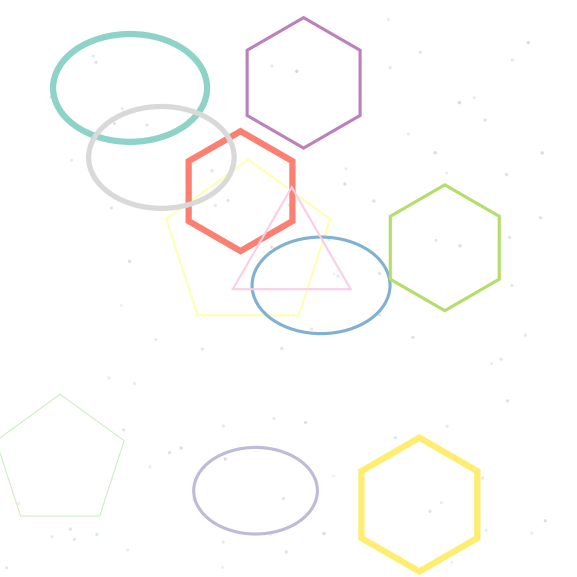[{"shape": "oval", "thickness": 3, "radius": 0.67, "center": [0.225, 0.847]}, {"shape": "pentagon", "thickness": 1, "radius": 0.75, "center": [0.43, 0.574]}, {"shape": "oval", "thickness": 1.5, "radius": 0.54, "center": [0.443, 0.149]}, {"shape": "hexagon", "thickness": 3, "radius": 0.52, "center": [0.417, 0.668]}, {"shape": "oval", "thickness": 1.5, "radius": 0.6, "center": [0.556, 0.505]}, {"shape": "hexagon", "thickness": 1.5, "radius": 0.54, "center": [0.77, 0.57]}, {"shape": "triangle", "thickness": 1, "radius": 0.59, "center": [0.505, 0.557]}, {"shape": "oval", "thickness": 2.5, "radius": 0.63, "center": [0.279, 0.727]}, {"shape": "hexagon", "thickness": 1.5, "radius": 0.56, "center": [0.526, 0.856]}, {"shape": "pentagon", "thickness": 0.5, "radius": 0.58, "center": [0.104, 0.2]}, {"shape": "hexagon", "thickness": 3, "radius": 0.58, "center": [0.726, 0.125]}]